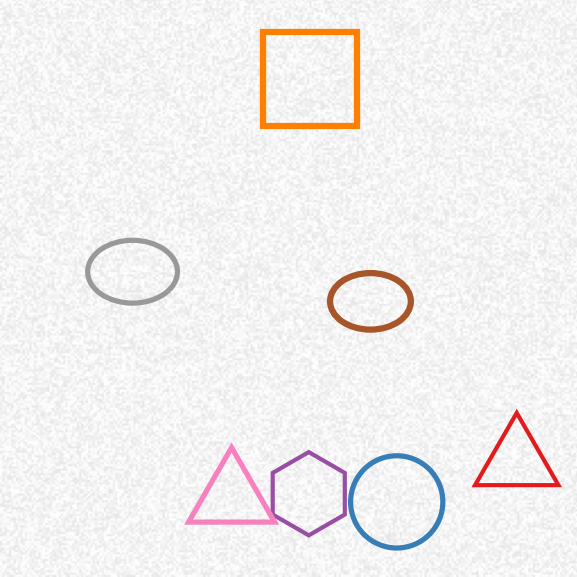[{"shape": "triangle", "thickness": 2, "radius": 0.42, "center": [0.895, 0.201]}, {"shape": "circle", "thickness": 2.5, "radius": 0.4, "center": [0.687, 0.13]}, {"shape": "hexagon", "thickness": 2, "radius": 0.36, "center": [0.535, 0.144]}, {"shape": "square", "thickness": 3, "radius": 0.41, "center": [0.537, 0.862]}, {"shape": "oval", "thickness": 3, "radius": 0.35, "center": [0.641, 0.477]}, {"shape": "triangle", "thickness": 2.5, "radius": 0.43, "center": [0.401, 0.138]}, {"shape": "oval", "thickness": 2.5, "radius": 0.39, "center": [0.23, 0.529]}]